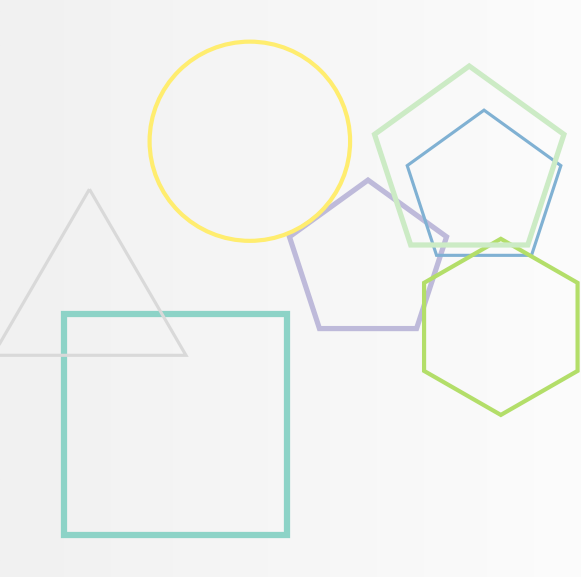[{"shape": "square", "thickness": 3, "radius": 0.96, "center": [0.302, 0.264]}, {"shape": "pentagon", "thickness": 2.5, "radius": 0.71, "center": [0.633, 0.545]}, {"shape": "pentagon", "thickness": 1.5, "radius": 0.69, "center": [0.833, 0.669]}, {"shape": "hexagon", "thickness": 2, "radius": 0.76, "center": [0.862, 0.433]}, {"shape": "triangle", "thickness": 1.5, "radius": 0.96, "center": [0.154, 0.48]}, {"shape": "pentagon", "thickness": 2.5, "radius": 0.86, "center": [0.807, 0.713]}, {"shape": "circle", "thickness": 2, "radius": 0.86, "center": [0.43, 0.755]}]